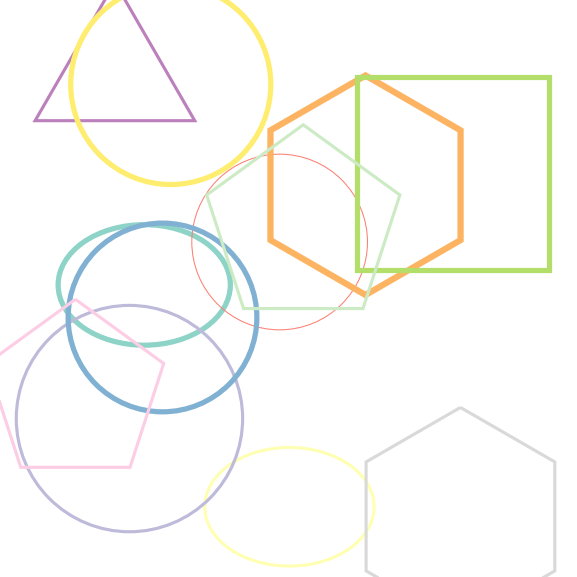[{"shape": "oval", "thickness": 2.5, "radius": 0.75, "center": [0.25, 0.506]}, {"shape": "oval", "thickness": 1.5, "radius": 0.73, "center": [0.501, 0.122]}, {"shape": "circle", "thickness": 1.5, "radius": 0.98, "center": [0.224, 0.274]}, {"shape": "circle", "thickness": 0.5, "radius": 0.76, "center": [0.484, 0.58]}, {"shape": "circle", "thickness": 2.5, "radius": 0.82, "center": [0.281, 0.449]}, {"shape": "hexagon", "thickness": 3, "radius": 0.95, "center": [0.633, 0.678]}, {"shape": "square", "thickness": 2.5, "radius": 0.83, "center": [0.784, 0.699]}, {"shape": "pentagon", "thickness": 1.5, "radius": 0.8, "center": [0.131, 0.32]}, {"shape": "hexagon", "thickness": 1.5, "radius": 0.94, "center": [0.797, 0.105]}, {"shape": "triangle", "thickness": 1.5, "radius": 0.8, "center": [0.199, 0.87]}, {"shape": "pentagon", "thickness": 1.5, "radius": 0.88, "center": [0.525, 0.607]}, {"shape": "circle", "thickness": 2.5, "radius": 0.87, "center": [0.296, 0.853]}]